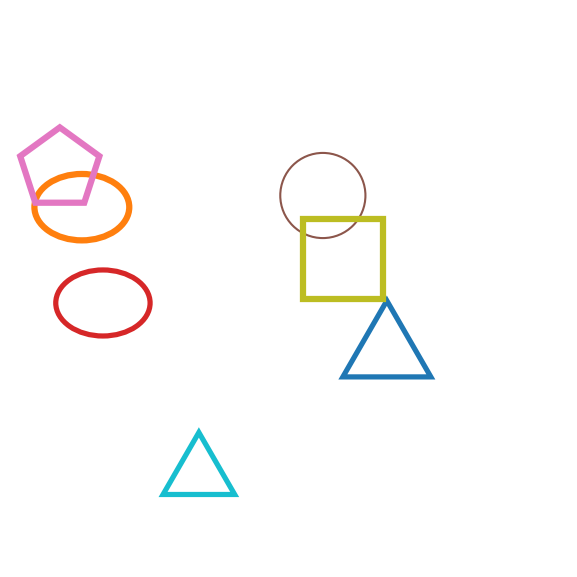[{"shape": "triangle", "thickness": 2.5, "radius": 0.44, "center": [0.67, 0.39]}, {"shape": "oval", "thickness": 3, "radius": 0.41, "center": [0.142, 0.64]}, {"shape": "oval", "thickness": 2.5, "radius": 0.41, "center": [0.178, 0.475]}, {"shape": "circle", "thickness": 1, "radius": 0.37, "center": [0.559, 0.661]}, {"shape": "pentagon", "thickness": 3, "radius": 0.36, "center": [0.104, 0.706]}, {"shape": "square", "thickness": 3, "radius": 0.35, "center": [0.594, 0.55]}, {"shape": "triangle", "thickness": 2.5, "radius": 0.36, "center": [0.344, 0.179]}]